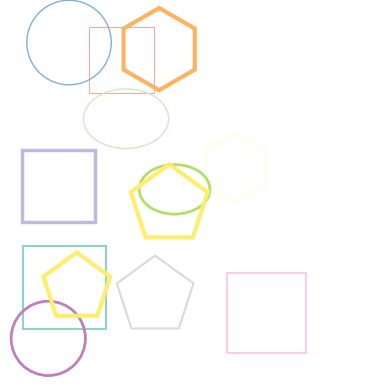[{"shape": "square", "thickness": 1.5, "radius": 0.54, "center": [0.167, 0.254]}, {"shape": "hexagon", "thickness": 0.5, "radius": 0.45, "center": [0.613, 0.563]}, {"shape": "square", "thickness": 2.5, "radius": 0.47, "center": [0.152, 0.517]}, {"shape": "square", "thickness": 0.5, "radius": 0.43, "center": [0.316, 0.844]}, {"shape": "circle", "thickness": 1, "radius": 0.55, "center": [0.179, 0.889]}, {"shape": "hexagon", "thickness": 3, "radius": 0.53, "center": [0.413, 0.872]}, {"shape": "oval", "thickness": 2, "radius": 0.46, "center": [0.453, 0.508]}, {"shape": "square", "thickness": 1.5, "radius": 0.52, "center": [0.692, 0.187]}, {"shape": "pentagon", "thickness": 1.5, "radius": 0.52, "center": [0.403, 0.231]}, {"shape": "circle", "thickness": 2, "radius": 0.48, "center": [0.125, 0.121]}, {"shape": "oval", "thickness": 1, "radius": 0.55, "center": [0.327, 0.692]}, {"shape": "pentagon", "thickness": 3, "radius": 0.52, "center": [0.44, 0.468]}, {"shape": "pentagon", "thickness": 3, "radius": 0.45, "center": [0.199, 0.253]}]